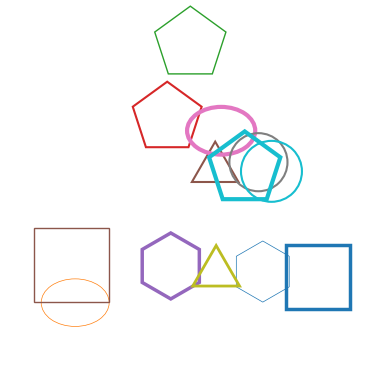[{"shape": "square", "thickness": 2.5, "radius": 0.42, "center": [0.826, 0.281]}, {"shape": "hexagon", "thickness": 0.5, "radius": 0.4, "center": [0.683, 0.295]}, {"shape": "oval", "thickness": 0.5, "radius": 0.44, "center": [0.195, 0.214]}, {"shape": "pentagon", "thickness": 1, "radius": 0.49, "center": [0.494, 0.887]}, {"shape": "pentagon", "thickness": 1.5, "radius": 0.47, "center": [0.434, 0.694]}, {"shape": "hexagon", "thickness": 2.5, "radius": 0.43, "center": [0.444, 0.309]}, {"shape": "square", "thickness": 1, "radius": 0.48, "center": [0.186, 0.311]}, {"shape": "triangle", "thickness": 1.5, "radius": 0.35, "center": [0.559, 0.562]}, {"shape": "oval", "thickness": 3, "radius": 0.44, "center": [0.574, 0.66]}, {"shape": "circle", "thickness": 1.5, "radius": 0.38, "center": [0.671, 0.579]}, {"shape": "triangle", "thickness": 2, "radius": 0.35, "center": [0.561, 0.292]}, {"shape": "pentagon", "thickness": 3, "radius": 0.49, "center": [0.636, 0.561]}, {"shape": "circle", "thickness": 1.5, "radius": 0.4, "center": [0.705, 0.555]}]